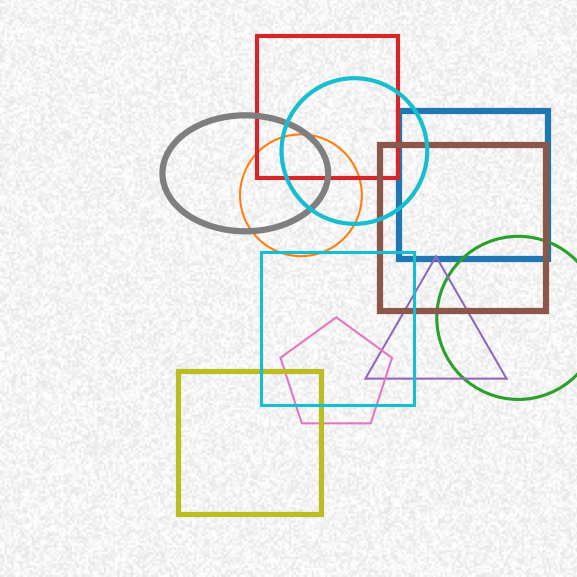[{"shape": "square", "thickness": 3, "radius": 0.64, "center": [0.82, 0.679]}, {"shape": "circle", "thickness": 1, "radius": 0.53, "center": [0.521, 0.661]}, {"shape": "circle", "thickness": 1.5, "radius": 0.71, "center": [0.898, 0.449]}, {"shape": "square", "thickness": 2, "radius": 0.61, "center": [0.567, 0.814]}, {"shape": "triangle", "thickness": 1, "radius": 0.71, "center": [0.755, 0.414]}, {"shape": "square", "thickness": 3, "radius": 0.72, "center": [0.802, 0.605]}, {"shape": "pentagon", "thickness": 1, "radius": 0.51, "center": [0.582, 0.348]}, {"shape": "oval", "thickness": 3, "radius": 0.72, "center": [0.425, 0.699]}, {"shape": "square", "thickness": 2.5, "radius": 0.62, "center": [0.432, 0.232]}, {"shape": "circle", "thickness": 2, "radius": 0.63, "center": [0.614, 0.738]}, {"shape": "square", "thickness": 1.5, "radius": 0.66, "center": [0.585, 0.431]}]